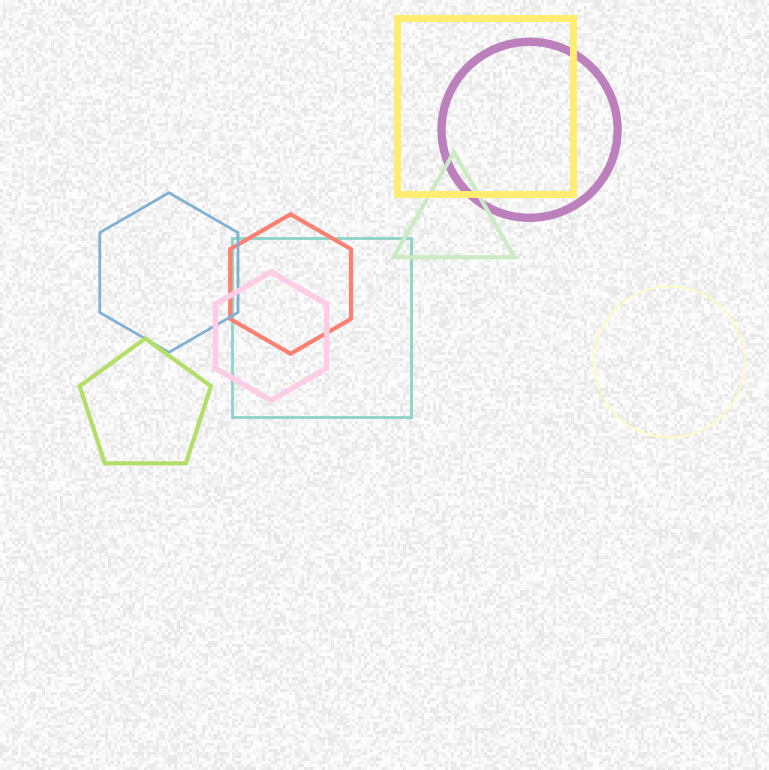[{"shape": "square", "thickness": 1, "radius": 0.58, "center": [0.418, 0.575]}, {"shape": "circle", "thickness": 0.5, "radius": 0.49, "center": [0.87, 0.53]}, {"shape": "hexagon", "thickness": 1.5, "radius": 0.45, "center": [0.377, 0.631]}, {"shape": "hexagon", "thickness": 1, "radius": 0.52, "center": [0.219, 0.646]}, {"shape": "pentagon", "thickness": 1.5, "radius": 0.45, "center": [0.189, 0.471]}, {"shape": "hexagon", "thickness": 2, "radius": 0.42, "center": [0.352, 0.563]}, {"shape": "circle", "thickness": 3, "radius": 0.57, "center": [0.688, 0.831]}, {"shape": "triangle", "thickness": 1.5, "radius": 0.45, "center": [0.59, 0.711]}, {"shape": "square", "thickness": 2.5, "radius": 0.57, "center": [0.63, 0.862]}]